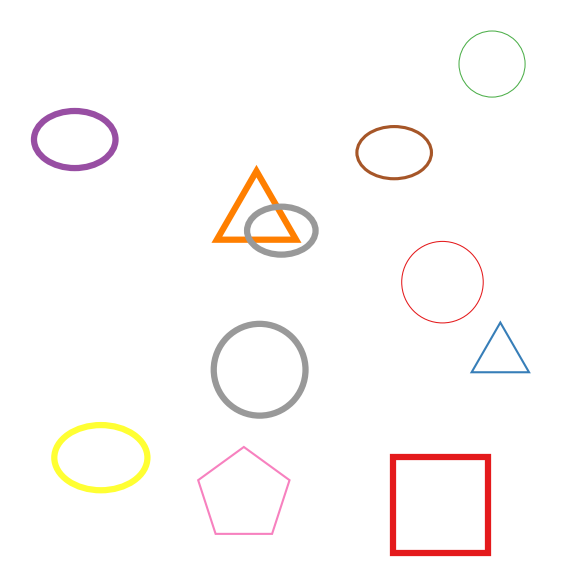[{"shape": "circle", "thickness": 0.5, "radius": 0.35, "center": [0.766, 0.511]}, {"shape": "square", "thickness": 3, "radius": 0.41, "center": [0.763, 0.125]}, {"shape": "triangle", "thickness": 1, "radius": 0.29, "center": [0.866, 0.383]}, {"shape": "circle", "thickness": 0.5, "radius": 0.29, "center": [0.852, 0.888]}, {"shape": "oval", "thickness": 3, "radius": 0.35, "center": [0.129, 0.758]}, {"shape": "triangle", "thickness": 3, "radius": 0.4, "center": [0.444, 0.624]}, {"shape": "oval", "thickness": 3, "radius": 0.4, "center": [0.175, 0.207]}, {"shape": "oval", "thickness": 1.5, "radius": 0.32, "center": [0.683, 0.735]}, {"shape": "pentagon", "thickness": 1, "radius": 0.42, "center": [0.422, 0.142]}, {"shape": "oval", "thickness": 3, "radius": 0.3, "center": [0.487, 0.6]}, {"shape": "circle", "thickness": 3, "radius": 0.4, "center": [0.45, 0.359]}]